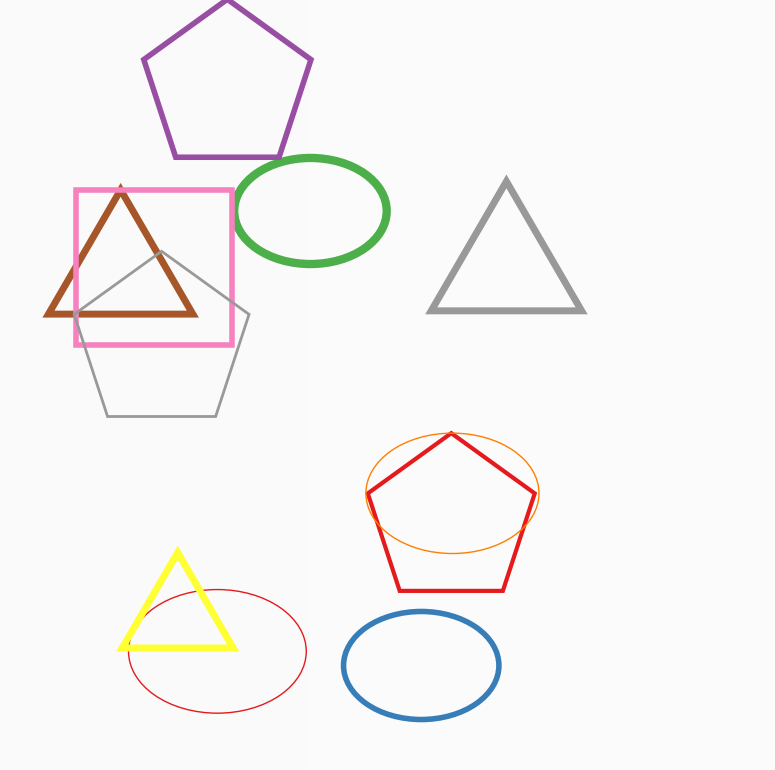[{"shape": "pentagon", "thickness": 1.5, "radius": 0.57, "center": [0.582, 0.324]}, {"shape": "oval", "thickness": 0.5, "radius": 0.57, "center": [0.28, 0.154]}, {"shape": "oval", "thickness": 2, "radius": 0.5, "center": [0.544, 0.136]}, {"shape": "oval", "thickness": 3, "radius": 0.49, "center": [0.401, 0.726]}, {"shape": "pentagon", "thickness": 2, "radius": 0.57, "center": [0.293, 0.888]}, {"shape": "oval", "thickness": 0.5, "radius": 0.56, "center": [0.584, 0.359]}, {"shape": "triangle", "thickness": 2.5, "radius": 0.41, "center": [0.229, 0.2]}, {"shape": "triangle", "thickness": 2.5, "radius": 0.54, "center": [0.156, 0.646]}, {"shape": "square", "thickness": 2, "radius": 0.5, "center": [0.198, 0.652]}, {"shape": "triangle", "thickness": 2.5, "radius": 0.56, "center": [0.653, 0.652]}, {"shape": "pentagon", "thickness": 1, "radius": 0.59, "center": [0.209, 0.555]}]